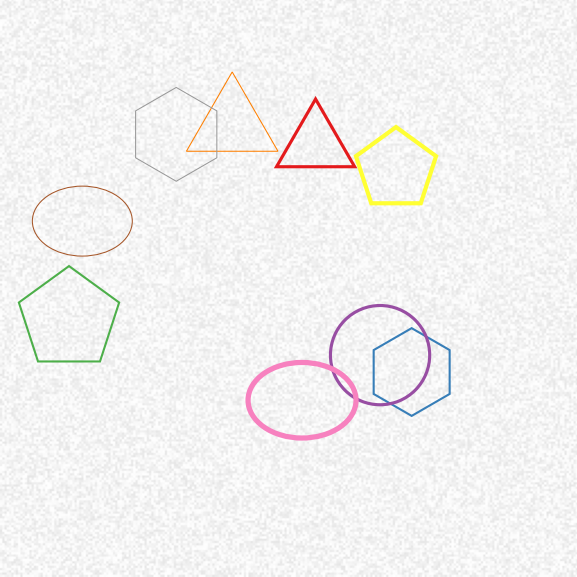[{"shape": "triangle", "thickness": 1.5, "radius": 0.39, "center": [0.546, 0.749]}, {"shape": "hexagon", "thickness": 1, "radius": 0.38, "center": [0.713, 0.355]}, {"shape": "pentagon", "thickness": 1, "radius": 0.46, "center": [0.119, 0.447]}, {"shape": "circle", "thickness": 1.5, "radius": 0.43, "center": [0.658, 0.384]}, {"shape": "triangle", "thickness": 0.5, "radius": 0.46, "center": [0.402, 0.783]}, {"shape": "pentagon", "thickness": 2, "radius": 0.36, "center": [0.686, 0.706]}, {"shape": "oval", "thickness": 0.5, "radius": 0.43, "center": [0.143, 0.616]}, {"shape": "oval", "thickness": 2.5, "radius": 0.47, "center": [0.523, 0.306]}, {"shape": "hexagon", "thickness": 0.5, "radius": 0.41, "center": [0.305, 0.767]}]